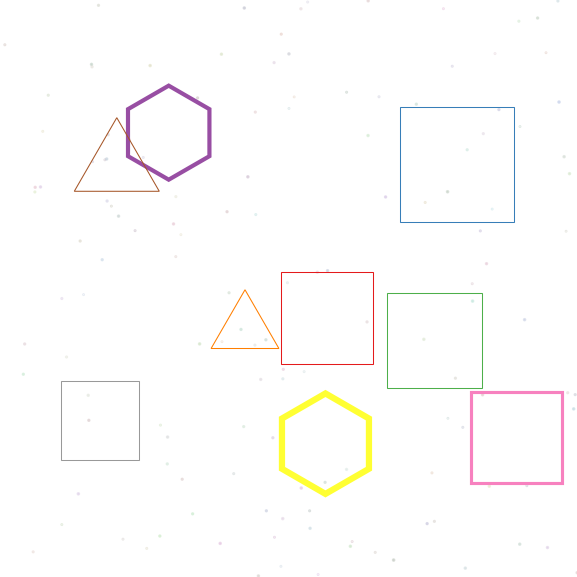[{"shape": "square", "thickness": 0.5, "radius": 0.4, "center": [0.566, 0.448]}, {"shape": "square", "thickness": 0.5, "radius": 0.49, "center": [0.791, 0.714]}, {"shape": "square", "thickness": 0.5, "radius": 0.41, "center": [0.753, 0.409]}, {"shape": "hexagon", "thickness": 2, "radius": 0.41, "center": [0.292, 0.769]}, {"shape": "triangle", "thickness": 0.5, "radius": 0.34, "center": [0.424, 0.43]}, {"shape": "hexagon", "thickness": 3, "radius": 0.43, "center": [0.564, 0.231]}, {"shape": "triangle", "thickness": 0.5, "radius": 0.42, "center": [0.202, 0.71]}, {"shape": "square", "thickness": 1.5, "radius": 0.39, "center": [0.894, 0.241]}, {"shape": "square", "thickness": 0.5, "radius": 0.34, "center": [0.173, 0.272]}]